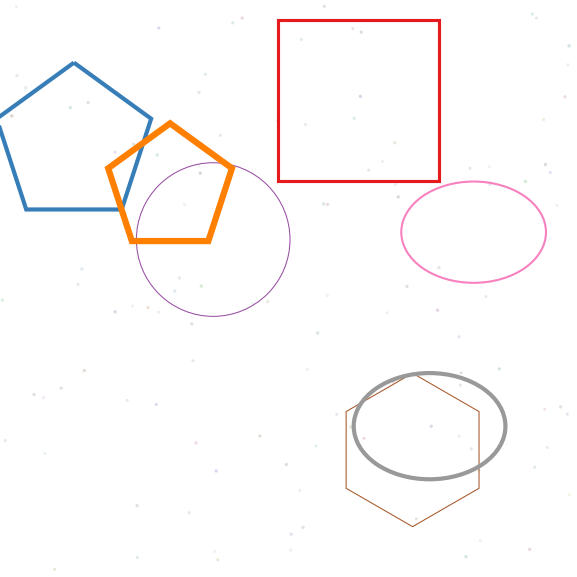[{"shape": "square", "thickness": 1.5, "radius": 0.7, "center": [0.621, 0.825]}, {"shape": "pentagon", "thickness": 2, "radius": 0.7, "center": [0.128, 0.75]}, {"shape": "circle", "thickness": 0.5, "radius": 0.66, "center": [0.369, 0.584]}, {"shape": "pentagon", "thickness": 3, "radius": 0.56, "center": [0.295, 0.673]}, {"shape": "hexagon", "thickness": 0.5, "radius": 0.66, "center": [0.714, 0.22]}, {"shape": "oval", "thickness": 1, "radius": 0.63, "center": [0.82, 0.597]}, {"shape": "oval", "thickness": 2, "radius": 0.66, "center": [0.744, 0.261]}]